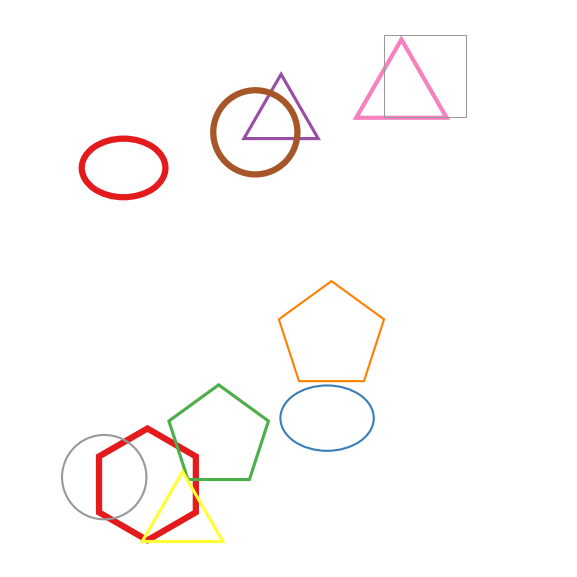[{"shape": "oval", "thickness": 3, "radius": 0.36, "center": [0.214, 0.708]}, {"shape": "hexagon", "thickness": 3, "radius": 0.48, "center": [0.255, 0.16]}, {"shape": "oval", "thickness": 1, "radius": 0.4, "center": [0.566, 0.275]}, {"shape": "pentagon", "thickness": 1.5, "radius": 0.45, "center": [0.379, 0.242]}, {"shape": "triangle", "thickness": 1.5, "radius": 0.37, "center": [0.487, 0.796]}, {"shape": "pentagon", "thickness": 1, "radius": 0.48, "center": [0.574, 0.417]}, {"shape": "triangle", "thickness": 1.5, "radius": 0.4, "center": [0.316, 0.102]}, {"shape": "circle", "thickness": 3, "radius": 0.36, "center": [0.442, 0.77]}, {"shape": "triangle", "thickness": 2, "radius": 0.45, "center": [0.695, 0.84]}, {"shape": "square", "thickness": 0.5, "radius": 0.36, "center": [0.736, 0.867]}, {"shape": "circle", "thickness": 1, "radius": 0.37, "center": [0.181, 0.173]}]